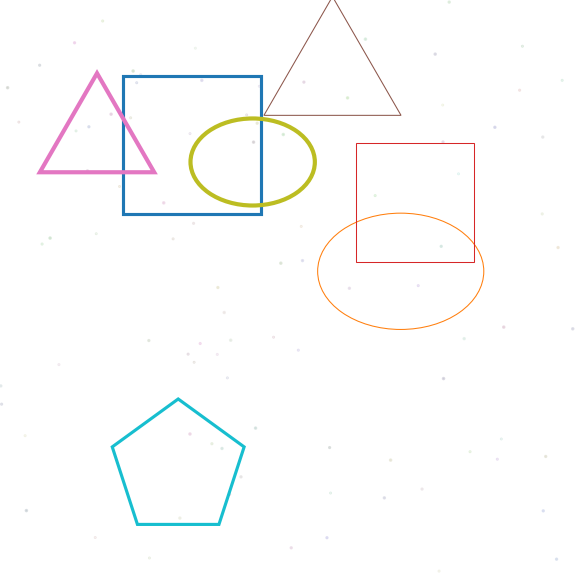[{"shape": "square", "thickness": 1.5, "radius": 0.6, "center": [0.332, 0.749]}, {"shape": "oval", "thickness": 0.5, "radius": 0.72, "center": [0.694, 0.529]}, {"shape": "square", "thickness": 0.5, "radius": 0.51, "center": [0.719, 0.649]}, {"shape": "triangle", "thickness": 0.5, "radius": 0.69, "center": [0.576, 0.868]}, {"shape": "triangle", "thickness": 2, "radius": 0.57, "center": [0.168, 0.758]}, {"shape": "oval", "thickness": 2, "radius": 0.54, "center": [0.438, 0.719]}, {"shape": "pentagon", "thickness": 1.5, "radius": 0.6, "center": [0.309, 0.188]}]